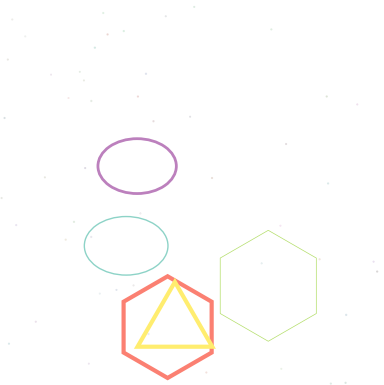[{"shape": "oval", "thickness": 1, "radius": 0.54, "center": [0.328, 0.362]}, {"shape": "hexagon", "thickness": 3, "radius": 0.66, "center": [0.435, 0.15]}, {"shape": "hexagon", "thickness": 0.5, "radius": 0.72, "center": [0.697, 0.258]}, {"shape": "oval", "thickness": 2, "radius": 0.51, "center": [0.356, 0.569]}, {"shape": "triangle", "thickness": 3, "radius": 0.56, "center": [0.454, 0.155]}]